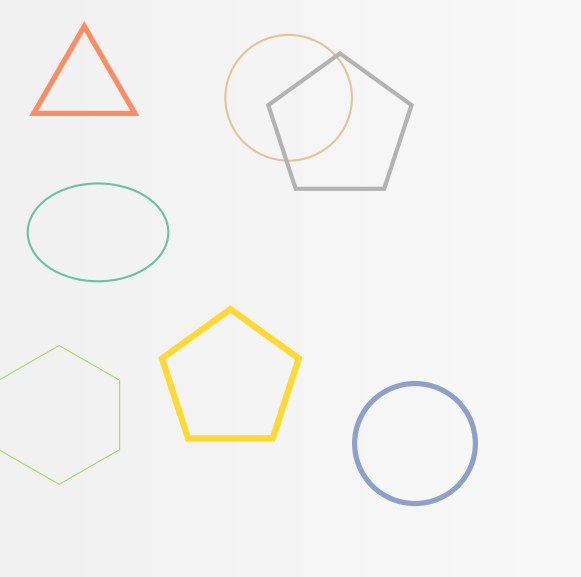[{"shape": "oval", "thickness": 1, "radius": 0.61, "center": [0.169, 0.597]}, {"shape": "triangle", "thickness": 2.5, "radius": 0.5, "center": [0.145, 0.853]}, {"shape": "circle", "thickness": 2.5, "radius": 0.52, "center": [0.714, 0.231]}, {"shape": "hexagon", "thickness": 0.5, "radius": 0.6, "center": [0.102, 0.281]}, {"shape": "pentagon", "thickness": 3, "radius": 0.62, "center": [0.396, 0.34]}, {"shape": "circle", "thickness": 1, "radius": 0.54, "center": [0.497, 0.83]}, {"shape": "pentagon", "thickness": 2, "radius": 0.65, "center": [0.585, 0.777]}]